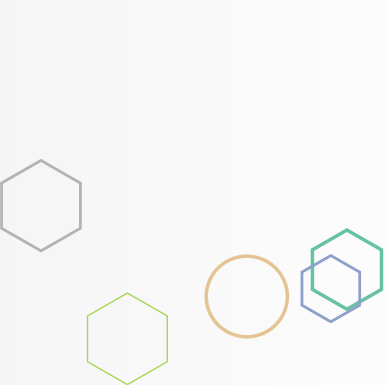[{"shape": "hexagon", "thickness": 2.5, "radius": 0.51, "center": [0.895, 0.3]}, {"shape": "hexagon", "thickness": 2, "radius": 0.43, "center": [0.854, 0.25]}, {"shape": "hexagon", "thickness": 1, "radius": 0.59, "center": [0.329, 0.12]}, {"shape": "circle", "thickness": 2.5, "radius": 0.52, "center": [0.637, 0.23]}, {"shape": "hexagon", "thickness": 2, "radius": 0.59, "center": [0.106, 0.466]}]